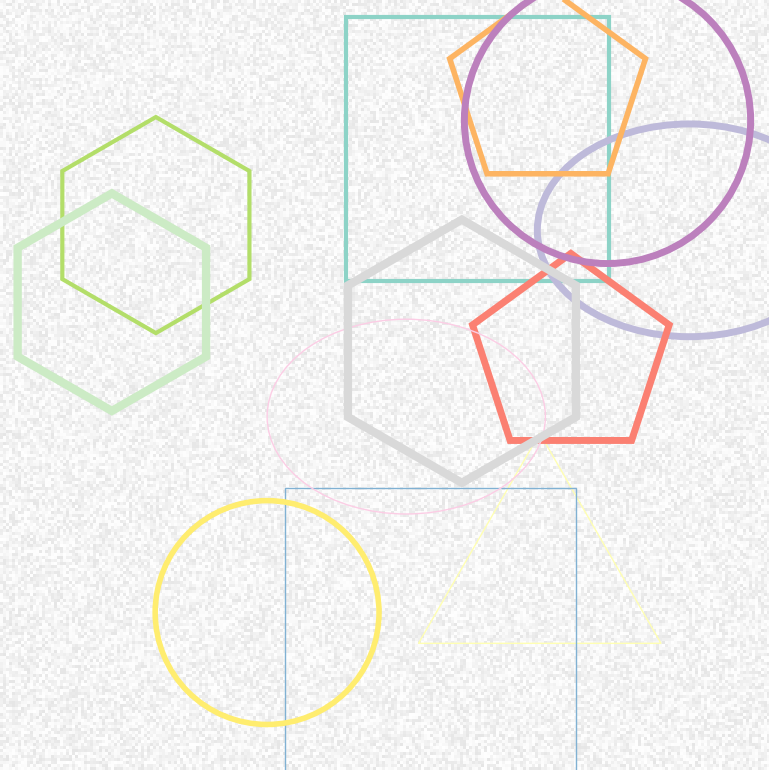[{"shape": "square", "thickness": 1.5, "radius": 0.85, "center": [0.62, 0.807]}, {"shape": "triangle", "thickness": 0.5, "radius": 0.91, "center": [0.701, 0.255]}, {"shape": "oval", "thickness": 2.5, "radius": 0.99, "center": [0.895, 0.701]}, {"shape": "pentagon", "thickness": 2.5, "radius": 0.67, "center": [0.741, 0.537]}, {"shape": "square", "thickness": 0.5, "radius": 0.95, "center": [0.559, 0.177]}, {"shape": "pentagon", "thickness": 2, "radius": 0.67, "center": [0.711, 0.882]}, {"shape": "hexagon", "thickness": 1.5, "radius": 0.7, "center": [0.202, 0.708]}, {"shape": "oval", "thickness": 0.5, "radius": 0.9, "center": [0.528, 0.459]}, {"shape": "hexagon", "thickness": 3, "radius": 0.85, "center": [0.6, 0.544]}, {"shape": "circle", "thickness": 2.5, "radius": 0.93, "center": [0.789, 0.844]}, {"shape": "hexagon", "thickness": 3, "radius": 0.71, "center": [0.145, 0.608]}, {"shape": "circle", "thickness": 2, "radius": 0.73, "center": [0.347, 0.204]}]